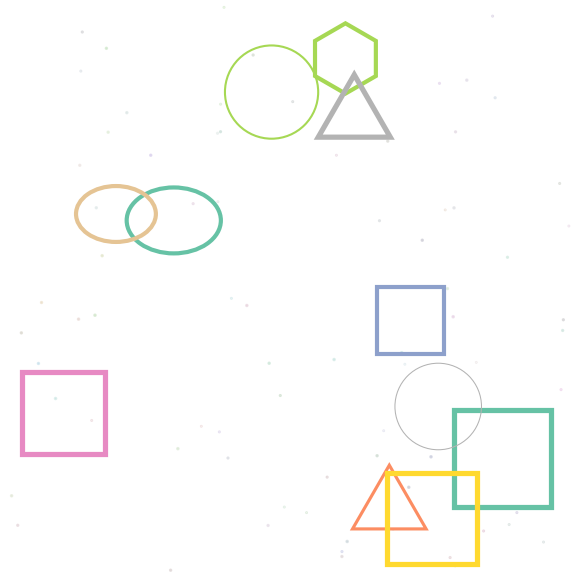[{"shape": "oval", "thickness": 2, "radius": 0.41, "center": [0.301, 0.617]}, {"shape": "square", "thickness": 2.5, "radius": 0.42, "center": [0.871, 0.205]}, {"shape": "triangle", "thickness": 1.5, "radius": 0.37, "center": [0.674, 0.12]}, {"shape": "square", "thickness": 2, "radius": 0.29, "center": [0.71, 0.444]}, {"shape": "square", "thickness": 2.5, "radius": 0.36, "center": [0.11, 0.284]}, {"shape": "circle", "thickness": 1, "radius": 0.4, "center": [0.47, 0.84]}, {"shape": "hexagon", "thickness": 2, "radius": 0.3, "center": [0.598, 0.898]}, {"shape": "square", "thickness": 2.5, "radius": 0.39, "center": [0.748, 0.102]}, {"shape": "oval", "thickness": 2, "radius": 0.35, "center": [0.201, 0.629]}, {"shape": "circle", "thickness": 0.5, "radius": 0.37, "center": [0.759, 0.295]}, {"shape": "triangle", "thickness": 2.5, "radius": 0.36, "center": [0.613, 0.798]}]